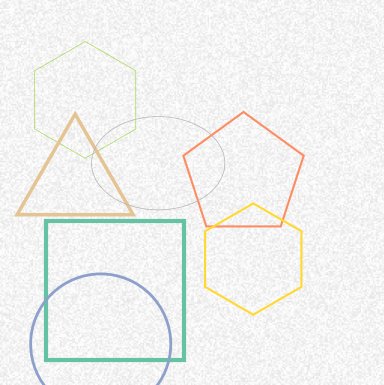[{"shape": "square", "thickness": 3, "radius": 0.9, "center": [0.299, 0.246]}, {"shape": "pentagon", "thickness": 1.5, "radius": 0.82, "center": [0.633, 0.545]}, {"shape": "circle", "thickness": 2, "radius": 0.91, "center": [0.262, 0.107]}, {"shape": "hexagon", "thickness": 0.5, "radius": 0.76, "center": [0.221, 0.741]}, {"shape": "hexagon", "thickness": 1.5, "radius": 0.72, "center": [0.658, 0.327]}, {"shape": "triangle", "thickness": 2.5, "radius": 0.87, "center": [0.195, 0.529]}, {"shape": "oval", "thickness": 0.5, "radius": 0.87, "center": [0.411, 0.576]}]